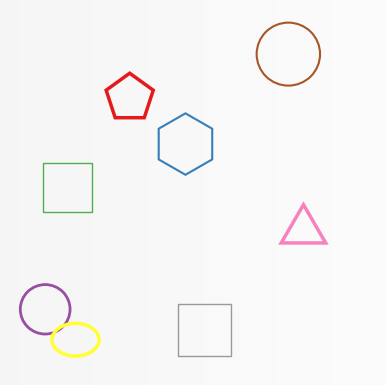[{"shape": "pentagon", "thickness": 2.5, "radius": 0.32, "center": [0.335, 0.746]}, {"shape": "hexagon", "thickness": 1.5, "radius": 0.4, "center": [0.479, 0.626]}, {"shape": "square", "thickness": 1, "radius": 0.32, "center": [0.175, 0.514]}, {"shape": "circle", "thickness": 2, "radius": 0.32, "center": [0.117, 0.197]}, {"shape": "oval", "thickness": 2.5, "radius": 0.3, "center": [0.195, 0.118]}, {"shape": "circle", "thickness": 1.5, "radius": 0.41, "center": [0.744, 0.859]}, {"shape": "triangle", "thickness": 2.5, "radius": 0.33, "center": [0.783, 0.402]}, {"shape": "square", "thickness": 1, "radius": 0.34, "center": [0.527, 0.142]}]